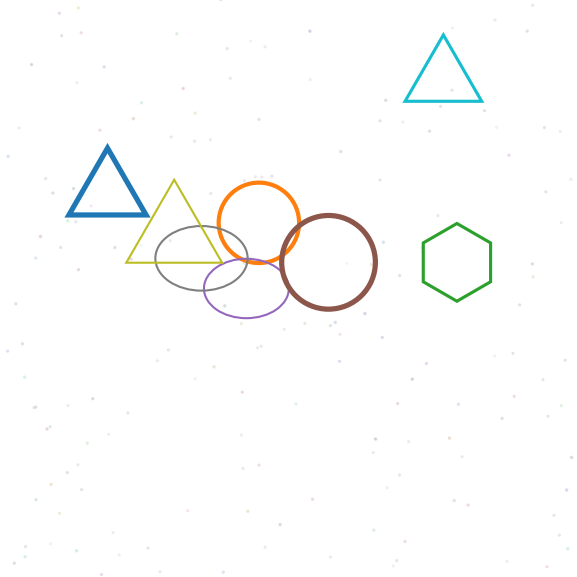[{"shape": "triangle", "thickness": 2.5, "radius": 0.39, "center": [0.186, 0.665]}, {"shape": "circle", "thickness": 2, "radius": 0.35, "center": [0.448, 0.613]}, {"shape": "hexagon", "thickness": 1.5, "radius": 0.34, "center": [0.791, 0.545]}, {"shape": "oval", "thickness": 1, "radius": 0.37, "center": [0.427, 0.5]}, {"shape": "circle", "thickness": 2.5, "radius": 0.41, "center": [0.569, 0.545]}, {"shape": "oval", "thickness": 1, "radius": 0.4, "center": [0.349, 0.552]}, {"shape": "triangle", "thickness": 1, "radius": 0.48, "center": [0.302, 0.592]}, {"shape": "triangle", "thickness": 1.5, "radius": 0.38, "center": [0.768, 0.862]}]